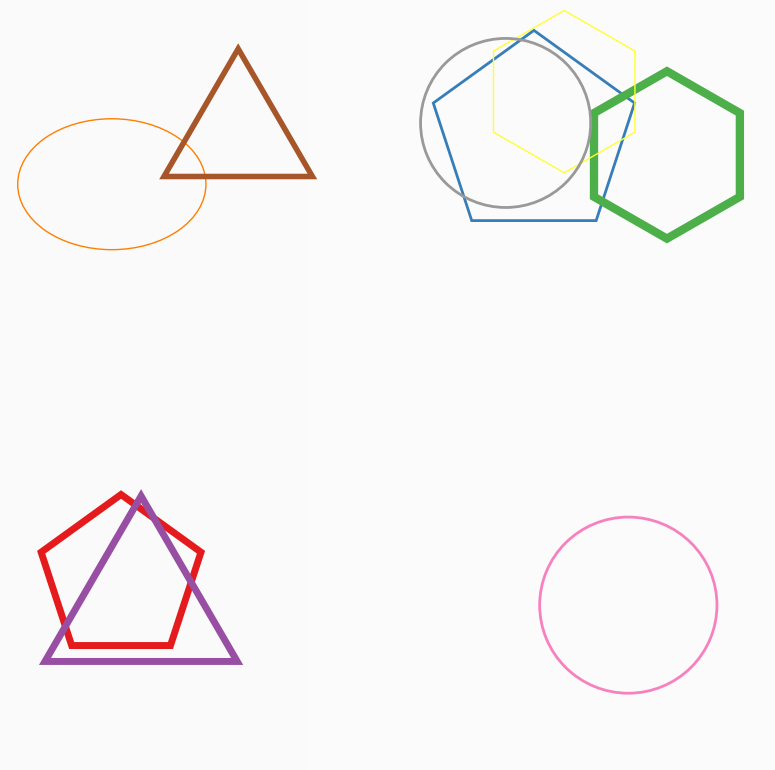[{"shape": "pentagon", "thickness": 2.5, "radius": 0.54, "center": [0.156, 0.249]}, {"shape": "pentagon", "thickness": 1, "radius": 0.68, "center": [0.689, 0.824]}, {"shape": "hexagon", "thickness": 3, "radius": 0.54, "center": [0.861, 0.799]}, {"shape": "triangle", "thickness": 2.5, "radius": 0.72, "center": [0.182, 0.213]}, {"shape": "oval", "thickness": 0.5, "radius": 0.61, "center": [0.144, 0.761]}, {"shape": "hexagon", "thickness": 0.5, "radius": 0.53, "center": [0.728, 0.881]}, {"shape": "triangle", "thickness": 2, "radius": 0.55, "center": [0.307, 0.826]}, {"shape": "circle", "thickness": 1, "radius": 0.57, "center": [0.811, 0.214]}, {"shape": "circle", "thickness": 1, "radius": 0.55, "center": [0.652, 0.84]}]